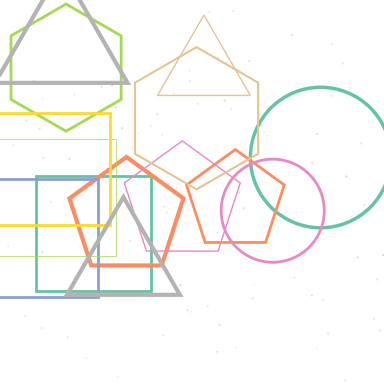[{"shape": "circle", "thickness": 2.5, "radius": 0.91, "center": [0.833, 0.591]}, {"shape": "square", "thickness": 2, "radius": 0.75, "center": [0.243, 0.394]}, {"shape": "pentagon", "thickness": 2, "radius": 0.67, "center": [0.611, 0.478]}, {"shape": "pentagon", "thickness": 3, "radius": 0.78, "center": [0.328, 0.437]}, {"shape": "square", "thickness": 2, "radius": 0.77, "center": [0.101, 0.382]}, {"shape": "pentagon", "thickness": 1, "radius": 0.79, "center": [0.473, 0.476]}, {"shape": "circle", "thickness": 2, "radius": 0.67, "center": [0.708, 0.453]}, {"shape": "hexagon", "thickness": 2, "radius": 0.83, "center": [0.172, 0.824]}, {"shape": "square", "thickness": 0.5, "radius": 0.76, "center": [0.15, 0.487]}, {"shape": "square", "thickness": 2, "radius": 0.72, "center": [0.142, 0.561]}, {"shape": "triangle", "thickness": 1, "radius": 0.7, "center": [0.53, 0.822]}, {"shape": "hexagon", "thickness": 1.5, "radius": 0.92, "center": [0.511, 0.693]}, {"shape": "triangle", "thickness": 3, "radius": 0.85, "center": [0.321, 0.319]}, {"shape": "triangle", "thickness": 3, "radius": 0.99, "center": [0.159, 0.884]}]